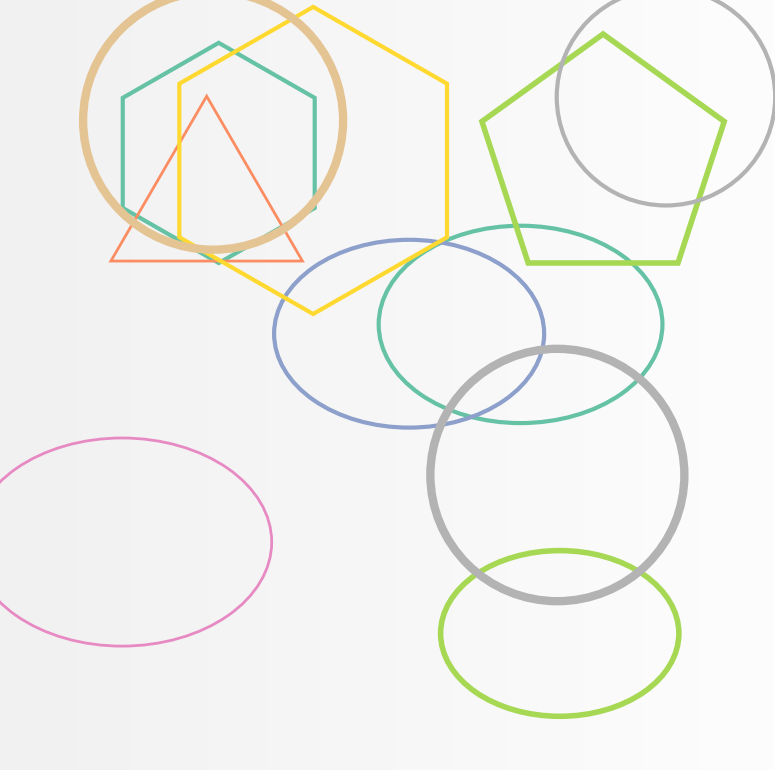[{"shape": "oval", "thickness": 1.5, "radius": 0.92, "center": [0.672, 0.579]}, {"shape": "hexagon", "thickness": 1.5, "radius": 0.71, "center": [0.282, 0.801]}, {"shape": "triangle", "thickness": 1, "radius": 0.71, "center": [0.267, 0.732]}, {"shape": "oval", "thickness": 1.5, "radius": 0.87, "center": [0.528, 0.567]}, {"shape": "oval", "thickness": 1, "radius": 0.97, "center": [0.158, 0.296]}, {"shape": "oval", "thickness": 2, "radius": 0.77, "center": [0.722, 0.177]}, {"shape": "pentagon", "thickness": 2, "radius": 0.82, "center": [0.778, 0.791]}, {"shape": "hexagon", "thickness": 1.5, "radius": 1.0, "center": [0.404, 0.792]}, {"shape": "circle", "thickness": 3, "radius": 0.84, "center": [0.275, 0.843]}, {"shape": "circle", "thickness": 1.5, "radius": 0.7, "center": [0.859, 0.874]}, {"shape": "circle", "thickness": 3, "radius": 0.82, "center": [0.719, 0.383]}]